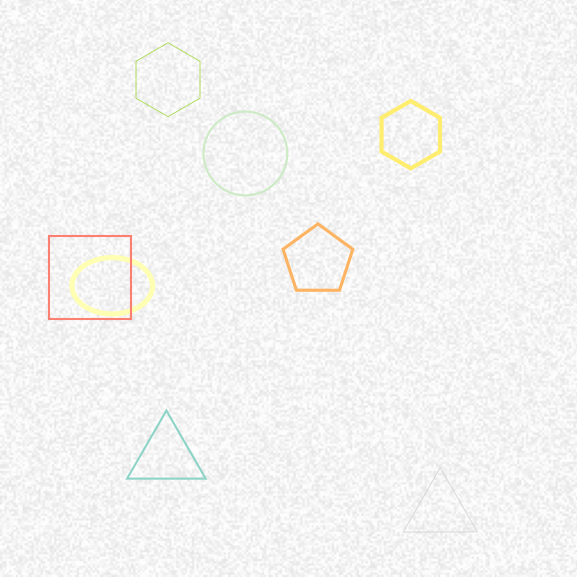[{"shape": "triangle", "thickness": 1, "radius": 0.39, "center": [0.288, 0.21]}, {"shape": "oval", "thickness": 2.5, "radius": 0.35, "center": [0.194, 0.504]}, {"shape": "square", "thickness": 1, "radius": 0.36, "center": [0.156, 0.518]}, {"shape": "pentagon", "thickness": 1.5, "radius": 0.32, "center": [0.551, 0.548]}, {"shape": "hexagon", "thickness": 0.5, "radius": 0.32, "center": [0.291, 0.861]}, {"shape": "triangle", "thickness": 0.5, "radius": 0.37, "center": [0.762, 0.115]}, {"shape": "circle", "thickness": 1, "radius": 0.36, "center": [0.425, 0.733]}, {"shape": "hexagon", "thickness": 2, "radius": 0.29, "center": [0.711, 0.766]}]